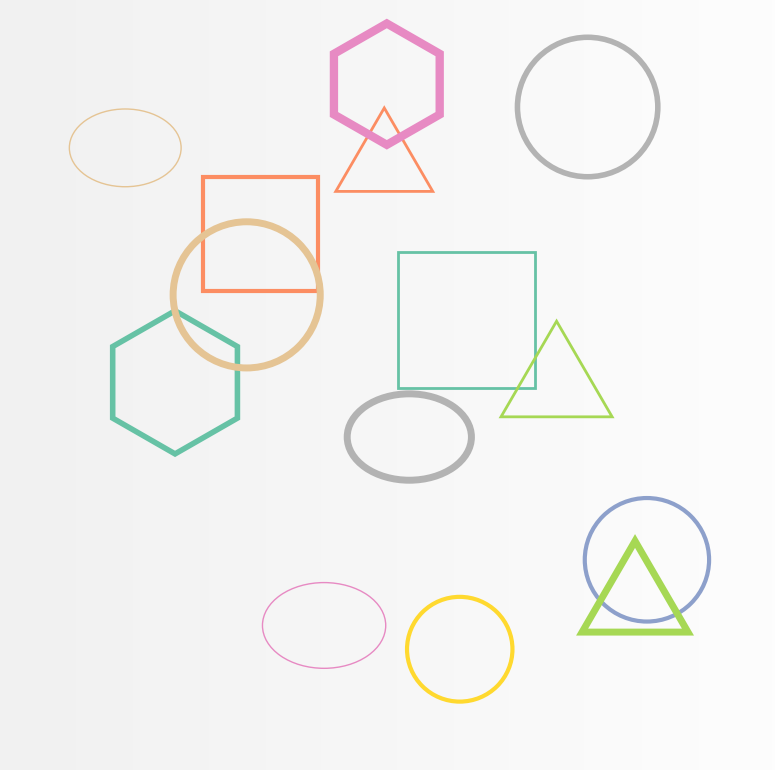[{"shape": "hexagon", "thickness": 2, "radius": 0.46, "center": [0.226, 0.503]}, {"shape": "square", "thickness": 1, "radius": 0.44, "center": [0.602, 0.585]}, {"shape": "triangle", "thickness": 1, "radius": 0.36, "center": [0.496, 0.788]}, {"shape": "square", "thickness": 1.5, "radius": 0.37, "center": [0.336, 0.696]}, {"shape": "circle", "thickness": 1.5, "radius": 0.4, "center": [0.835, 0.273]}, {"shape": "oval", "thickness": 0.5, "radius": 0.4, "center": [0.418, 0.188]}, {"shape": "hexagon", "thickness": 3, "radius": 0.39, "center": [0.499, 0.891]}, {"shape": "triangle", "thickness": 2.5, "radius": 0.39, "center": [0.819, 0.219]}, {"shape": "triangle", "thickness": 1, "radius": 0.41, "center": [0.718, 0.5]}, {"shape": "circle", "thickness": 1.5, "radius": 0.34, "center": [0.593, 0.157]}, {"shape": "circle", "thickness": 2.5, "radius": 0.47, "center": [0.318, 0.617]}, {"shape": "oval", "thickness": 0.5, "radius": 0.36, "center": [0.162, 0.808]}, {"shape": "circle", "thickness": 2, "radius": 0.45, "center": [0.758, 0.861]}, {"shape": "oval", "thickness": 2.5, "radius": 0.4, "center": [0.528, 0.432]}]